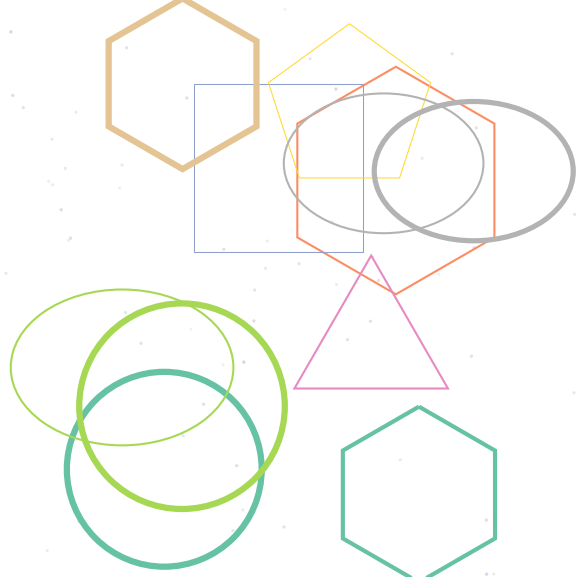[{"shape": "hexagon", "thickness": 2, "radius": 0.76, "center": [0.725, 0.143]}, {"shape": "circle", "thickness": 3, "radius": 0.84, "center": [0.284, 0.187]}, {"shape": "hexagon", "thickness": 1, "radius": 0.99, "center": [0.685, 0.687]}, {"shape": "square", "thickness": 0.5, "radius": 0.73, "center": [0.483, 0.708]}, {"shape": "triangle", "thickness": 1, "radius": 0.77, "center": [0.643, 0.403]}, {"shape": "circle", "thickness": 3, "radius": 0.89, "center": [0.315, 0.296]}, {"shape": "oval", "thickness": 1, "radius": 0.96, "center": [0.211, 0.363]}, {"shape": "pentagon", "thickness": 0.5, "radius": 0.74, "center": [0.605, 0.81]}, {"shape": "hexagon", "thickness": 3, "radius": 0.74, "center": [0.316, 0.854]}, {"shape": "oval", "thickness": 1, "radius": 0.86, "center": [0.664, 0.716]}, {"shape": "oval", "thickness": 2.5, "radius": 0.86, "center": [0.82, 0.703]}]